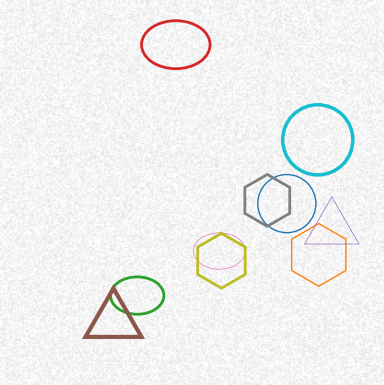[{"shape": "circle", "thickness": 1, "radius": 0.38, "center": [0.745, 0.471]}, {"shape": "hexagon", "thickness": 1, "radius": 0.41, "center": [0.828, 0.338]}, {"shape": "oval", "thickness": 2, "radius": 0.35, "center": [0.356, 0.232]}, {"shape": "oval", "thickness": 2, "radius": 0.45, "center": [0.457, 0.884]}, {"shape": "triangle", "thickness": 0.5, "radius": 0.41, "center": [0.862, 0.407]}, {"shape": "triangle", "thickness": 3, "radius": 0.42, "center": [0.295, 0.167]}, {"shape": "oval", "thickness": 0.5, "radius": 0.34, "center": [0.57, 0.348]}, {"shape": "hexagon", "thickness": 2, "radius": 0.34, "center": [0.694, 0.48]}, {"shape": "hexagon", "thickness": 2, "radius": 0.36, "center": [0.575, 0.323]}, {"shape": "circle", "thickness": 2.5, "radius": 0.46, "center": [0.825, 0.637]}]